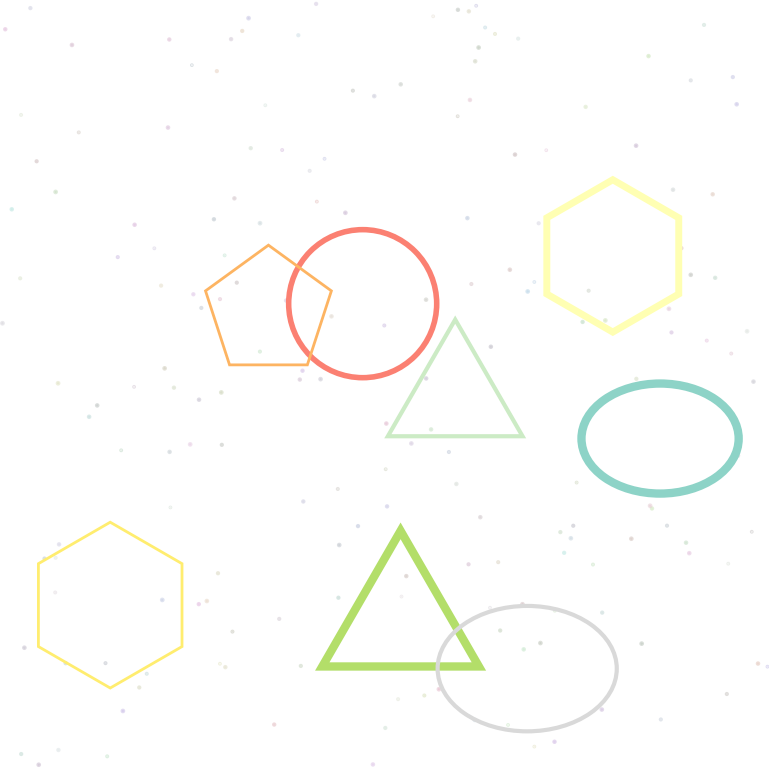[{"shape": "oval", "thickness": 3, "radius": 0.51, "center": [0.857, 0.43]}, {"shape": "hexagon", "thickness": 2.5, "radius": 0.49, "center": [0.796, 0.668]}, {"shape": "circle", "thickness": 2, "radius": 0.48, "center": [0.471, 0.606]}, {"shape": "pentagon", "thickness": 1, "radius": 0.43, "center": [0.349, 0.596]}, {"shape": "triangle", "thickness": 3, "radius": 0.59, "center": [0.52, 0.193]}, {"shape": "oval", "thickness": 1.5, "radius": 0.58, "center": [0.685, 0.132]}, {"shape": "triangle", "thickness": 1.5, "radius": 0.5, "center": [0.591, 0.484]}, {"shape": "hexagon", "thickness": 1, "radius": 0.54, "center": [0.143, 0.214]}]